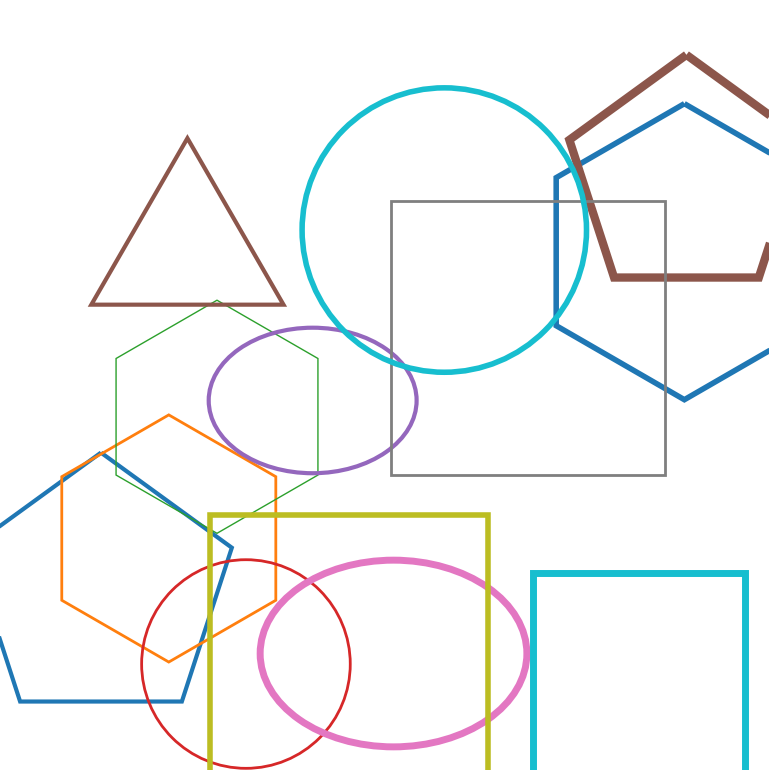[{"shape": "pentagon", "thickness": 1.5, "radius": 0.89, "center": [0.131, 0.233]}, {"shape": "hexagon", "thickness": 2, "radius": 0.96, "center": [0.889, 0.673]}, {"shape": "hexagon", "thickness": 1, "radius": 0.8, "center": [0.219, 0.301]}, {"shape": "hexagon", "thickness": 0.5, "radius": 0.76, "center": [0.282, 0.459]}, {"shape": "circle", "thickness": 1, "radius": 0.68, "center": [0.319, 0.138]}, {"shape": "oval", "thickness": 1.5, "radius": 0.67, "center": [0.406, 0.48]}, {"shape": "pentagon", "thickness": 3, "radius": 0.8, "center": [0.891, 0.769]}, {"shape": "triangle", "thickness": 1.5, "radius": 0.72, "center": [0.243, 0.676]}, {"shape": "oval", "thickness": 2.5, "radius": 0.87, "center": [0.511, 0.151]}, {"shape": "square", "thickness": 1, "radius": 0.89, "center": [0.685, 0.562]}, {"shape": "square", "thickness": 2, "radius": 0.9, "center": [0.453, 0.151]}, {"shape": "circle", "thickness": 2, "radius": 0.92, "center": [0.577, 0.701]}, {"shape": "square", "thickness": 2.5, "radius": 0.69, "center": [0.83, 0.119]}]